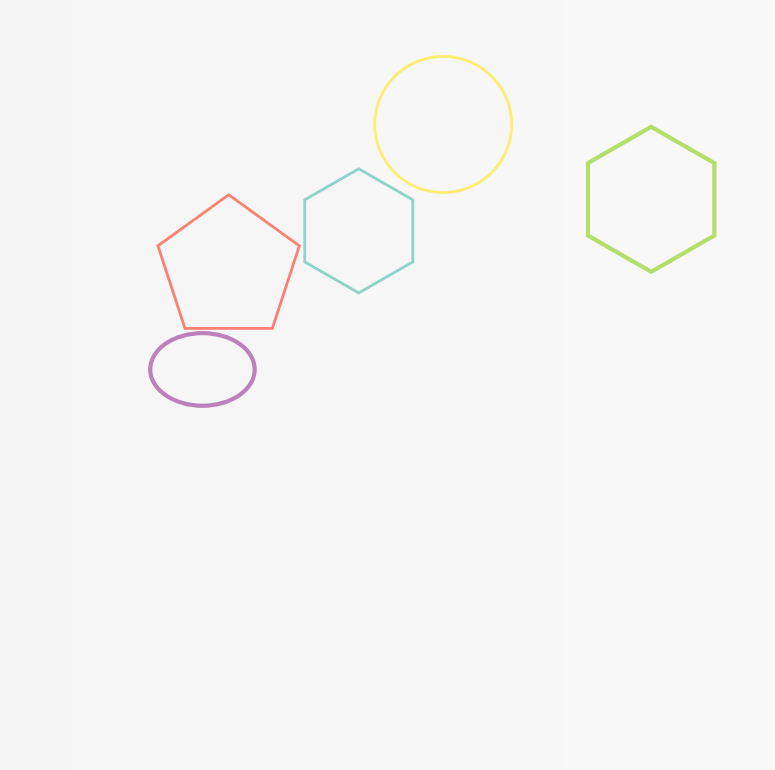[{"shape": "hexagon", "thickness": 1, "radius": 0.4, "center": [0.463, 0.7]}, {"shape": "pentagon", "thickness": 1, "radius": 0.48, "center": [0.295, 0.651]}, {"shape": "hexagon", "thickness": 1.5, "radius": 0.47, "center": [0.84, 0.741]}, {"shape": "oval", "thickness": 1.5, "radius": 0.34, "center": [0.261, 0.52]}, {"shape": "circle", "thickness": 1, "radius": 0.44, "center": [0.572, 0.838]}]